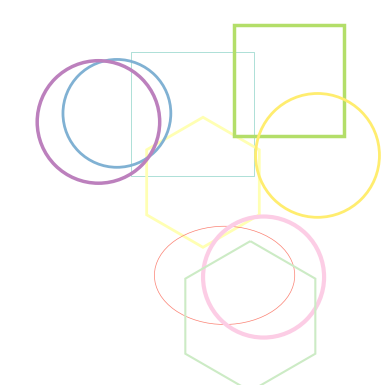[{"shape": "square", "thickness": 0.5, "radius": 0.8, "center": [0.5, 0.704]}, {"shape": "hexagon", "thickness": 2, "radius": 0.84, "center": [0.527, 0.526]}, {"shape": "oval", "thickness": 0.5, "radius": 0.91, "center": [0.583, 0.285]}, {"shape": "circle", "thickness": 2, "radius": 0.7, "center": [0.304, 0.706]}, {"shape": "square", "thickness": 2.5, "radius": 0.72, "center": [0.75, 0.791]}, {"shape": "circle", "thickness": 3, "radius": 0.79, "center": [0.685, 0.28]}, {"shape": "circle", "thickness": 2.5, "radius": 0.8, "center": [0.256, 0.683]}, {"shape": "hexagon", "thickness": 1.5, "radius": 0.97, "center": [0.65, 0.179]}, {"shape": "circle", "thickness": 2, "radius": 0.8, "center": [0.825, 0.596]}]